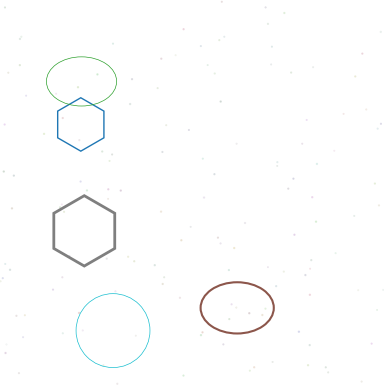[{"shape": "hexagon", "thickness": 1, "radius": 0.35, "center": [0.21, 0.677]}, {"shape": "oval", "thickness": 0.5, "radius": 0.46, "center": [0.212, 0.789]}, {"shape": "oval", "thickness": 1.5, "radius": 0.48, "center": [0.616, 0.2]}, {"shape": "hexagon", "thickness": 2, "radius": 0.46, "center": [0.219, 0.4]}, {"shape": "circle", "thickness": 0.5, "radius": 0.48, "center": [0.294, 0.141]}]